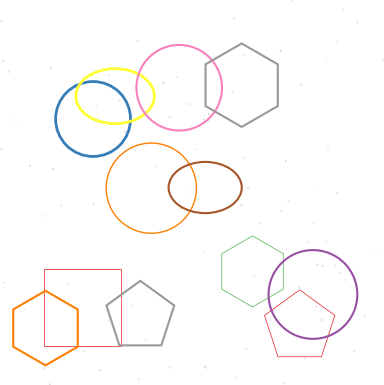[{"shape": "square", "thickness": 0.5, "radius": 0.5, "center": [0.215, 0.202]}, {"shape": "pentagon", "thickness": 0.5, "radius": 0.48, "center": [0.778, 0.151]}, {"shape": "circle", "thickness": 2, "radius": 0.49, "center": [0.242, 0.691]}, {"shape": "hexagon", "thickness": 0.5, "radius": 0.46, "center": [0.656, 0.295]}, {"shape": "circle", "thickness": 1.5, "radius": 0.58, "center": [0.813, 0.235]}, {"shape": "circle", "thickness": 1, "radius": 0.59, "center": [0.393, 0.511]}, {"shape": "hexagon", "thickness": 1.5, "radius": 0.48, "center": [0.118, 0.148]}, {"shape": "oval", "thickness": 2, "radius": 0.51, "center": [0.299, 0.75]}, {"shape": "oval", "thickness": 1.5, "radius": 0.47, "center": [0.533, 0.513]}, {"shape": "circle", "thickness": 1.5, "radius": 0.56, "center": [0.465, 0.772]}, {"shape": "pentagon", "thickness": 1.5, "radius": 0.46, "center": [0.364, 0.178]}, {"shape": "hexagon", "thickness": 1.5, "radius": 0.54, "center": [0.628, 0.779]}]